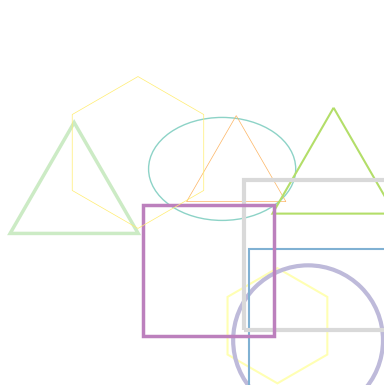[{"shape": "oval", "thickness": 1, "radius": 0.96, "center": [0.577, 0.561]}, {"shape": "hexagon", "thickness": 1.5, "radius": 0.75, "center": [0.721, 0.154]}, {"shape": "circle", "thickness": 3, "radius": 0.97, "center": [0.8, 0.116]}, {"shape": "square", "thickness": 1.5, "radius": 0.89, "center": [0.826, 0.174]}, {"shape": "triangle", "thickness": 0.5, "radius": 0.74, "center": [0.614, 0.551]}, {"shape": "triangle", "thickness": 1.5, "radius": 0.92, "center": [0.866, 0.537]}, {"shape": "square", "thickness": 3, "radius": 0.97, "center": [0.828, 0.338]}, {"shape": "square", "thickness": 2.5, "radius": 0.85, "center": [0.542, 0.298]}, {"shape": "triangle", "thickness": 2.5, "radius": 0.96, "center": [0.193, 0.49]}, {"shape": "hexagon", "thickness": 0.5, "radius": 0.99, "center": [0.358, 0.604]}]